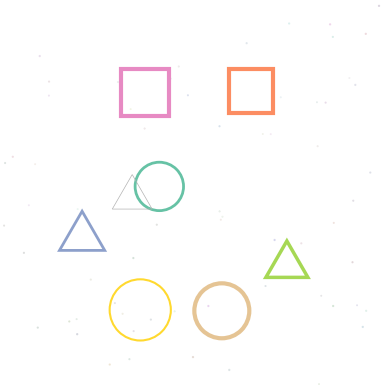[{"shape": "circle", "thickness": 2, "radius": 0.31, "center": [0.414, 0.516]}, {"shape": "square", "thickness": 3, "radius": 0.29, "center": [0.653, 0.764]}, {"shape": "triangle", "thickness": 2, "radius": 0.34, "center": [0.213, 0.384]}, {"shape": "square", "thickness": 3, "radius": 0.31, "center": [0.376, 0.76]}, {"shape": "triangle", "thickness": 2.5, "radius": 0.31, "center": [0.745, 0.311]}, {"shape": "circle", "thickness": 1.5, "radius": 0.4, "center": [0.364, 0.195]}, {"shape": "circle", "thickness": 3, "radius": 0.36, "center": [0.576, 0.193]}, {"shape": "triangle", "thickness": 0.5, "radius": 0.3, "center": [0.343, 0.487]}]